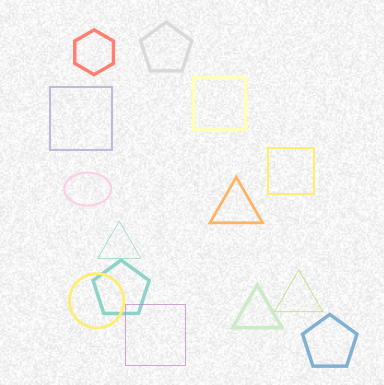[{"shape": "pentagon", "thickness": 2.5, "radius": 0.38, "center": [0.315, 0.248]}, {"shape": "triangle", "thickness": 0.5, "radius": 0.32, "center": [0.31, 0.361]}, {"shape": "square", "thickness": 2.5, "radius": 0.34, "center": [0.569, 0.733]}, {"shape": "square", "thickness": 1.5, "radius": 0.4, "center": [0.211, 0.692]}, {"shape": "hexagon", "thickness": 2.5, "radius": 0.29, "center": [0.244, 0.864]}, {"shape": "pentagon", "thickness": 2.5, "radius": 0.37, "center": [0.857, 0.109]}, {"shape": "triangle", "thickness": 2, "radius": 0.39, "center": [0.614, 0.461]}, {"shape": "triangle", "thickness": 0.5, "radius": 0.36, "center": [0.776, 0.226]}, {"shape": "oval", "thickness": 1.5, "radius": 0.3, "center": [0.228, 0.509]}, {"shape": "pentagon", "thickness": 2.5, "radius": 0.35, "center": [0.432, 0.873]}, {"shape": "square", "thickness": 0.5, "radius": 0.39, "center": [0.403, 0.131]}, {"shape": "triangle", "thickness": 2.5, "radius": 0.37, "center": [0.668, 0.186]}, {"shape": "circle", "thickness": 2, "radius": 0.35, "center": [0.251, 0.219]}, {"shape": "square", "thickness": 1.5, "radius": 0.3, "center": [0.756, 0.556]}]